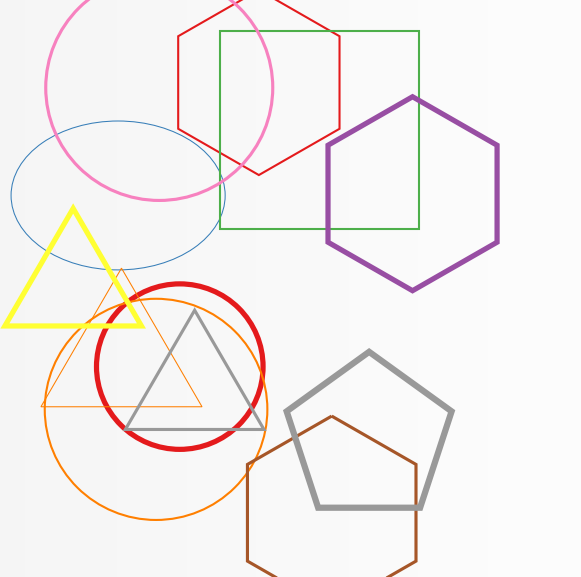[{"shape": "hexagon", "thickness": 1, "radius": 0.8, "center": [0.445, 0.856]}, {"shape": "circle", "thickness": 2.5, "radius": 0.72, "center": [0.309, 0.364]}, {"shape": "oval", "thickness": 0.5, "radius": 0.92, "center": [0.203, 0.661]}, {"shape": "square", "thickness": 1, "radius": 0.86, "center": [0.55, 0.774]}, {"shape": "hexagon", "thickness": 2.5, "radius": 0.84, "center": [0.71, 0.664]}, {"shape": "triangle", "thickness": 0.5, "radius": 0.8, "center": [0.209, 0.375]}, {"shape": "circle", "thickness": 1, "radius": 0.96, "center": [0.268, 0.29]}, {"shape": "triangle", "thickness": 2.5, "radius": 0.68, "center": [0.126, 0.502]}, {"shape": "hexagon", "thickness": 1.5, "radius": 0.84, "center": [0.571, 0.111]}, {"shape": "circle", "thickness": 1.5, "radius": 0.98, "center": [0.274, 0.847]}, {"shape": "triangle", "thickness": 1.5, "radius": 0.69, "center": [0.335, 0.324]}, {"shape": "pentagon", "thickness": 3, "radius": 0.75, "center": [0.635, 0.241]}]